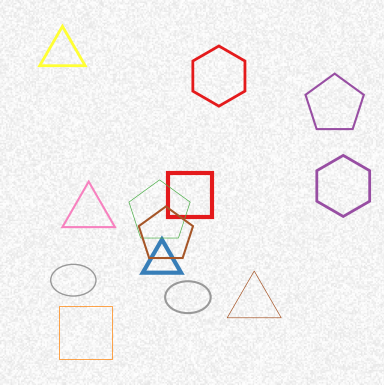[{"shape": "square", "thickness": 3, "radius": 0.29, "center": [0.494, 0.494]}, {"shape": "hexagon", "thickness": 2, "radius": 0.39, "center": [0.569, 0.802]}, {"shape": "triangle", "thickness": 3, "radius": 0.29, "center": [0.421, 0.32]}, {"shape": "pentagon", "thickness": 0.5, "radius": 0.42, "center": [0.414, 0.449]}, {"shape": "pentagon", "thickness": 1.5, "radius": 0.4, "center": [0.869, 0.729]}, {"shape": "hexagon", "thickness": 2, "radius": 0.4, "center": [0.892, 0.517]}, {"shape": "square", "thickness": 0.5, "radius": 0.35, "center": [0.223, 0.137]}, {"shape": "triangle", "thickness": 2, "radius": 0.34, "center": [0.162, 0.863]}, {"shape": "pentagon", "thickness": 1.5, "radius": 0.37, "center": [0.431, 0.39]}, {"shape": "triangle", "thickness": 0.5, "radius": 0.4, "center": [0.66, 0.215]}, {"shape": "triangle", "thickness": 1.5, "radius": 0.39, "center": [0.23, 0.449]}, {"shape": "oval", "thickness": 1.5, "radius": 0.3, "center": [0.488, 0.228]}, {"shape": "oval", "thickness": 1, "radius": 0.29, "center": [0.19, 0.272]}]